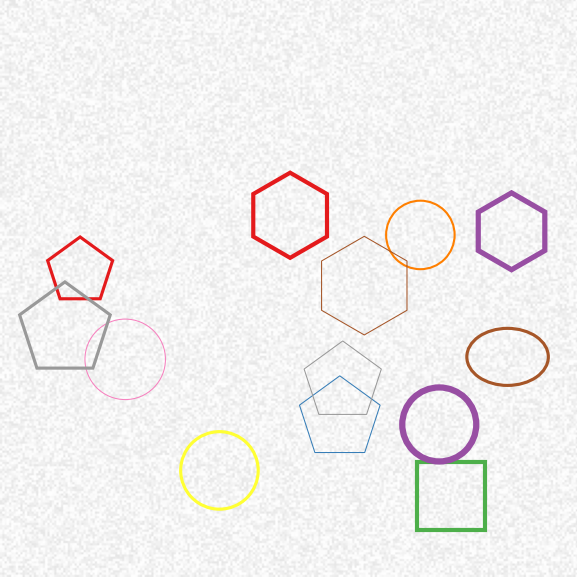[{"shape": "hexagon", "thickness": 2, "radius": 0.37, "center": [0.502, 0.626]}, {"shape": "pentagon", "thickness": 1.5, "radius": 0.3, "center": [0.139, 0.53]}, {"shape": "pentagon", "thickness": 0.5, "radius": 0.37, "center": [0.588, 0.275]}, {"shape": "square", "thickness": 2, "radius": 0.29, "center": [0.781, 0.14]}, {"shape": "hexagon", "thickness": 2.5, "radius": 0.33, "center": [0.886, 0.599]}, {"shape": "circle", "thickness": 3, "radius": 0.32, "center": [0.761, 0.264]}, {"shape": "circle", "thickness": 1, "radius": 0.3, "center": [0.728, 0.592]}, {"shape": "circle", "thickness": 1.5, "radius": 0.34, "center": [0.38, 0.185]}, {"shape": "oval", "thickness": 1.5, "radius": 0.35, "center": [0.879, 0.381]}, {"shape": "hexagon", "thickness": 0.5, "radius": 0.43, "center": [0.631, 0.505]}, {"shape": "circle", "thickness": 0.5, "radius": 0.35, "center": [0.217, 0.377]}, {"shape": "pentagon", "thickness": 0.5, "radius": 0.35, "center": [0.593, 0.338]}, {"shape": "pentagon", "thickness": 1.5, "radius": 0.41, "center": [0.112, 0.428]}]